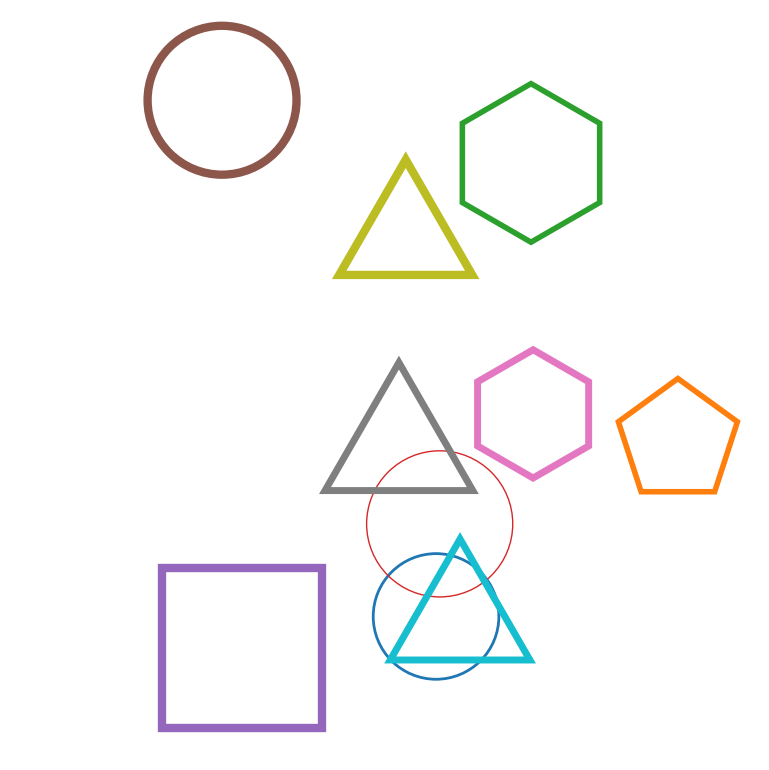[{"shape": "circle", "thickness": 1, "radius": 0.41, "center": [0.566, 0.199]}, {"shape": "pentagon", "thickness": 2, "radius": 0.41, "center": [0.88, 0.427]}, {"shape": "hexagon", "thickness": 2, "radius": 0.51, "center": [0.69, 0.788]}, {"shape": "circle", "thickness": 0.5, "radius": 0.47, "center": [0.571, 0.32]}, {"shape": "square", "thickness": 3, "radius": 0.52, "center": [0.314, 0.158]}, {"shape": "circle", "thickness": 3, "radius": 0.48, "center": [0.288, 0.87]}, {"shape": "hexagon", "thickness": 2.5, "radius": 0.42, "center": [0.692, 0.462]}, {"shape": "triangle", "thickness": 2.5, "radius": 0.55, "center": [0.518, 0.418]}, {"shape": "triangle", "thickness": 3, "radius": 0.5, "center": [0.527, 0.693]}, {"shape": "triangle", "thickness": 2.5, "radius": 0.52, "center": [0.597, 0.195]}]